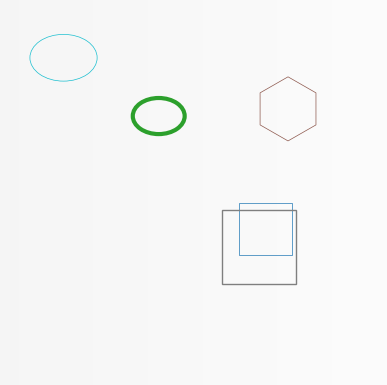[{"shape": "square", "thickness": 0.5, "radius": 0.34, "center": [0.685, 0.405]}, {"shape": "oval", "thickness": 3, "radius": 0.33, "center": [0.41, 0.699]}, {"shape": "hexagon", "thickness": 0.5, "radius": 0.42, "center": [0.743, 0.717]}, {"shape": "square", "thickness": 1, "radius": 0.48, "center": [0.668, 0.358]}, {"shape": "oval", "thickness": 0.5, "radius": 0.43, "center": [0.164, 0.85]}]